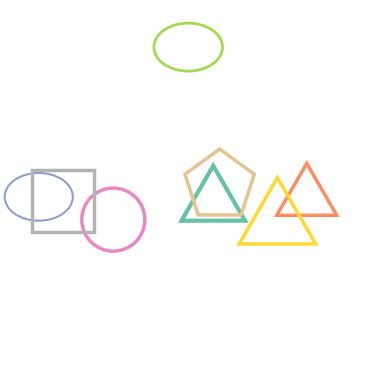[{"shape": "triangle", "thickness": 3, "radius": 0.48, "center": [0.554, 0.474]}, {"shape": "triangle", "thickness": 2.5, "radius": 0.45, "center": [0.797, 0.486]}, {"shape": "oval", "thickness": 1.5, "radius": 0.44, "center": [0.101, 0.489]}, {"shape": "circle", "thickness": 2.5, "radius": 0.41, "center": [0.294, 0.43]}, {"shape": "oval", "thickness": 2, "radius": 0.45, "center": [0.489, 0.878]}, {"shape": "triangle", "thickness": 2.5, "radius": 0.57, "center": [0.721, 0.424]}, {"shape": "pentagon", "thickness": 2.5, "radius": 0.47, "center": [0.571, 0.518]}, {"shape": "square", "thickness": 2.5, "radius": 0.4, "center": [0.164, 0.478]}]